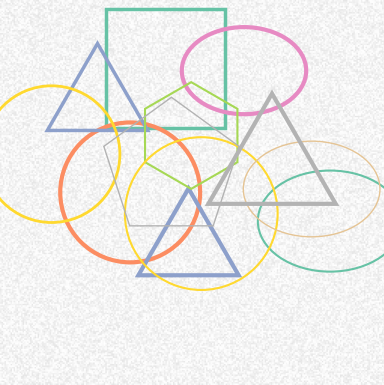[{"shape": "oval", "thickness": 1.5, "radius": 0.94, "center": [0.857, 0.426]}, {"shape": "square", "thickness": 2.5, "radius": 0.77, "center": [0.43, 0.823]}, {"shape": "circle", "thickness": 3, "radius": 0.91, "center": [0.338, 0.5]}, {"shape": "triangle", "thickness": 2.5, "radius": 0.75, "center": [0.253, 0.736]}, {"shape": "triangle", "thickness": 3, "radius": 0.75, "center": [0.49, 0.36]}, {"shape": "oval", "thickness": 3, "radius": 0.81, "center": [0.634, 0.816]}, {"shape": "hexagon", "thickness": 1.5, "radius": 0.69, "center": [0.497, 0.648]}, {"shape": "circle", "thickness": 1.5, "radius": 0.99, "center": [0.523, 0.445]}, {"shape": "circle", "thickness": 2, "radius": 0.89, "center": [0.134, 0.6]}, {"shape": "oval", "thickness": 1, "radius": 0.89, "center": [0.809, 0.509]}, {"shape": "pentagon", "thickness": 1, "radius": 0.92, "center": [0.445, 0.563]}, {"shape": "triangle", "thickness": 3, "radius": 0.95, "center": [0.707, 0.566]}]